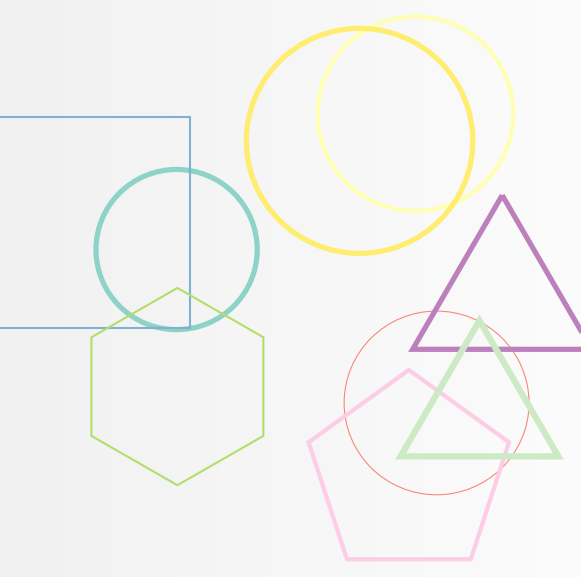[{"shape": "circle", "thickness": 2.5, "radius": 0.69, "center": [0.304, 0.567]}, {"shape": "circle", "thickness": 2, "radius": 0.84, "center": [0.715, 0.802]}, {"shape": "circle", "thickness": 0.5, "radius": 0.8, "center": [0.751, 0.301]}, {"shape": "square", "thickness": 1, "radius": 0.91, "center": [0.144, 0.614]}, {"shape": "hexagon", "thickness": 1, "radius": 0.85, "center": [0.305, 0.33]}, {"shape": "pentagon", "thickness": 2, "radius": 0.91, "center": [0.703, 0.177]}, {"shape": "triangle", "thickness": 2.5, "radius": 0.89, "center": [0.864, 0.483]}, {"shape": "triangle", "thickness": 3, "radius": 0.78, "center": [0.825, 0.287]}, {"shape": "circle", "thickness": 2.5, "radius": 0.97, "center": [0.619, 0.755]}]